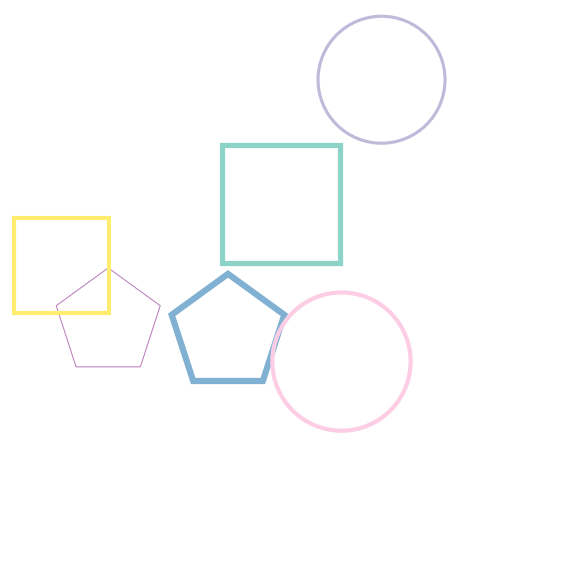[{"shape": "square", "thickness": 2.5, "radius": 0.51, "center": [0.487, 0.645]}, {"shape": "circle", "thickness": 1.5, "radius": 0.55, "center": [0.661, 0.861]}, {"shape": "pentagon", "thickness": 3, "radius": 0.51, "center": [0.395, 0.422]}, {"shape": "circle", "thickness": 2, "radius": 0.6, "center": [0.591, 0.373]}, {"shape": "pentagon", "thickness": 0.5, "radius": 0.47, "center": [0.187, 0.44]}, {"shape": "square", "thickness": 2, "radius": 0.41, "center": [0.106, 0.54]}]